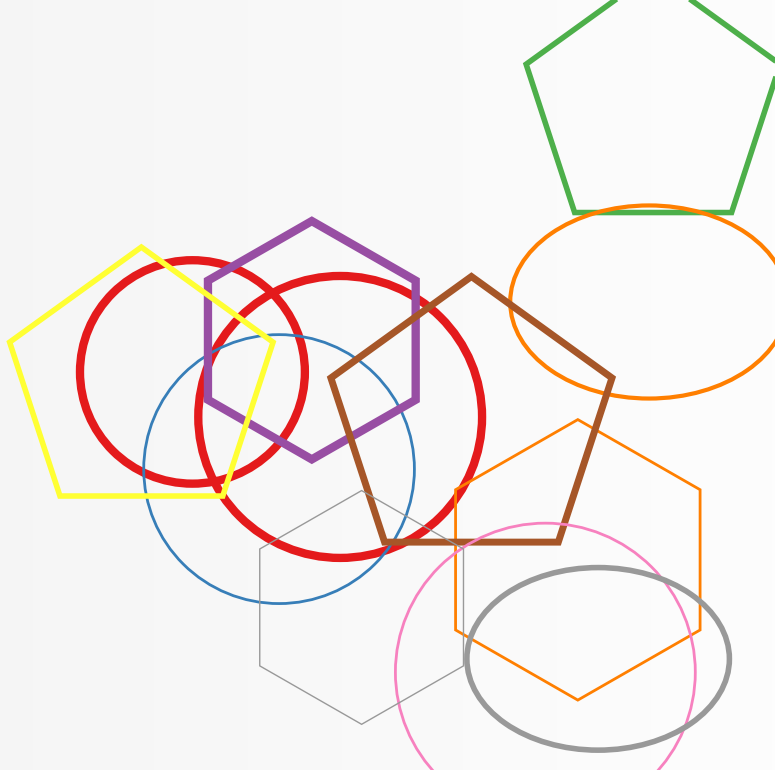[{"shape": "circle", "thickness": 3, "radius": 0.73, "center": [0.248, 0.517]}, {"shape": "circle", "thickness": 3, "radius": 0.92, "center": [0.439, 0.459]}, {"shape": "circle", "thickness": 1, "radius": 0.87, "center": [0.36, 0.391]}, {"shape": "pentagon", "thickness": 2, "radius": 0.86, "center": [0.843, 0.863]}, {"shape": "hexagon", "thickness": 3, "radius": 0.77, "center": [0.402, 0.558]}, {"shape": "oval", "thickness": 1.5, "radius": 0.9, "center": [0.837, 0.608]}, {"shape": "hexagon", "thickness": 1, "radius": 0.91, "center": [0.746, 0.273]}, {"shape": "pentagon", "thickness": 2, "radius": 0.89, "center": [0.182, 0.5]}, {"shape": "pentagon", "thickness": 2.5, "radius": 0.95, "center": [0.608, 0.45]}, {"shape": "circle", "thickness": 1, "radius": 0.97, "center": [0.704, 0.127]}, {"shape": "hexagon", "thickness": 0.5, "radius": 0.76, "center": [0.467, 0.211]}, {"shape": "oval", "thickness": 2, "radius": 0.85, "center": [0.772, 0.144]}]